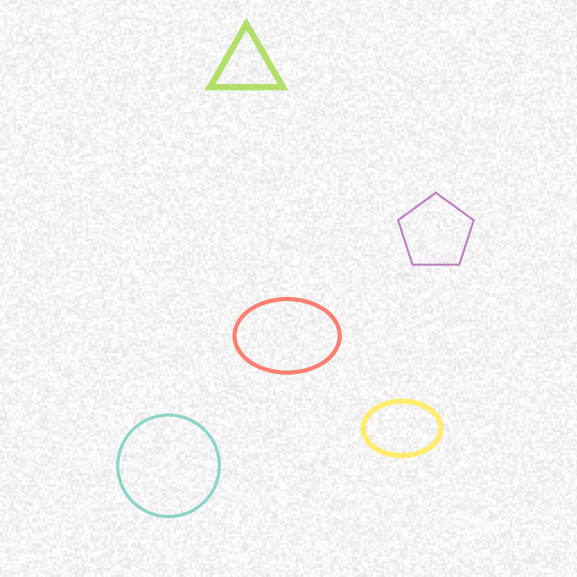[{"shape": "circle", "thickness": 1.5, "radius": 0.44, "center": [0.292, 0.193]}, {"shape": "oval", "thickness": 2, "radius": 0.46, "center": [0.497, 0.418]}, {"shape": "triangle", "thickness": 3, "radius": 0.37, "center": [0.427, 0.885]}, {"shape": "pentagon", "thickness": 1, "radius": 0.34, "center": [0.755, 0.597]}, {"shape": "oval", "thickness": 2.5, "radius": 0.34, "center": [0.696, 0.257]}]